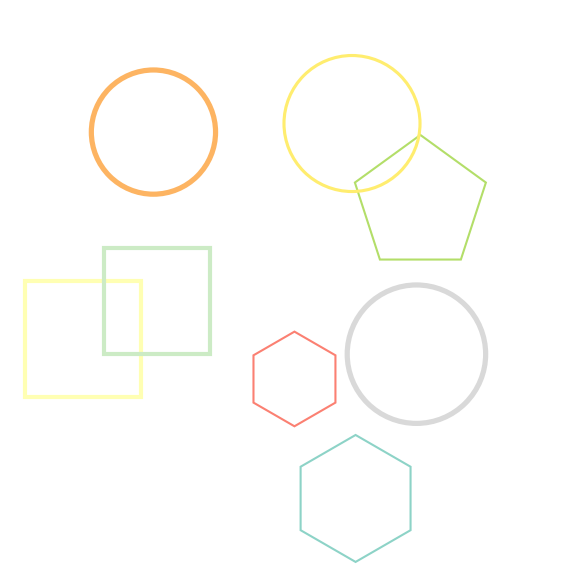[{"shape": "hexagon", "thickness": 1, "radius": 0.55, "center": [0.616, 0.136]}, {"shape": "square", "thickness": 2, "radius": 0.5, "center": [0.144, 0.412]}, {"shape": "hexagon", "thickness": 1, "radius": 0.41, "center": [0.51, 0.343]}, {"shape": "circle", "thickness": 2.5, "radius": 0.54, "center": [0.266, 0.77]}, {"shape": "pentagon", "thickness": 1, "radius": 0.6, "center": [0.728, 0.646]}, {"shape": "circle", "thickness": 2.5, "radius": 0.6, "center": [0.721, 0.386]}, {"shape": "square", "thickness": 2, "radius": 0.46, "center": [0.271, 0.478]}, {"shape": "circle", "thickness": 1.5, "radius": 0.59, "center": [0.61, 0.785]}]